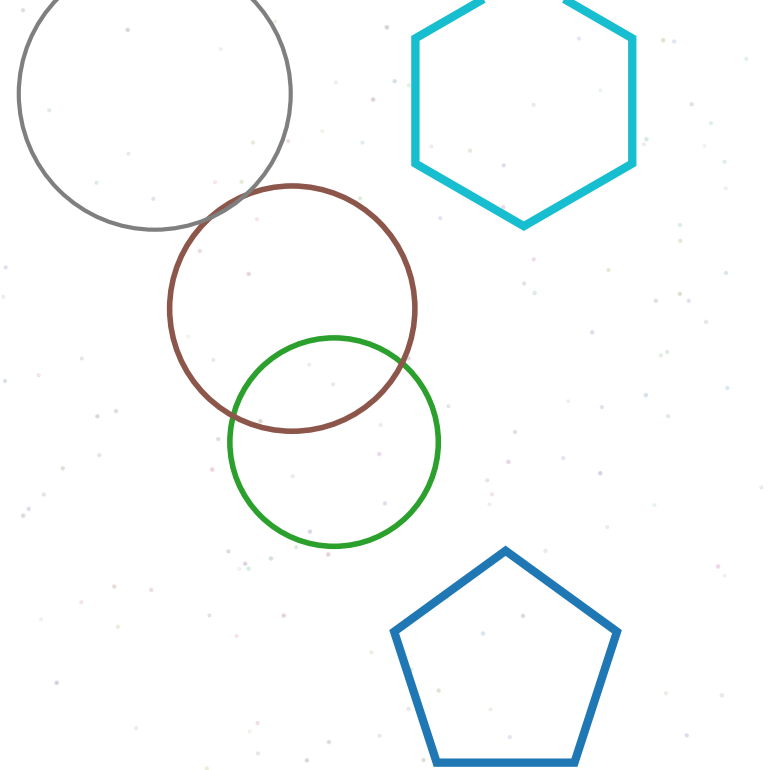[{"shape": "pentagon", "thickness": 3, "radius": 0.76, "center": [0.657, 0.133]}, {"shape": "circle", "thickness": 2, "radius": 0.68, "center": [0.434, 0.426]}, {"shape": "circle", "thickness": 2, "radius": 0.8, "center": [0.38, 0.599]}, {"shape": "circle", "thickness": 1.5, "radius": 0.88, "center": [0.201, 0.878]}, {"shape": "hexagon", "thickness": 3, "radius": 0.81, "center": [0.68, 0.869]}]